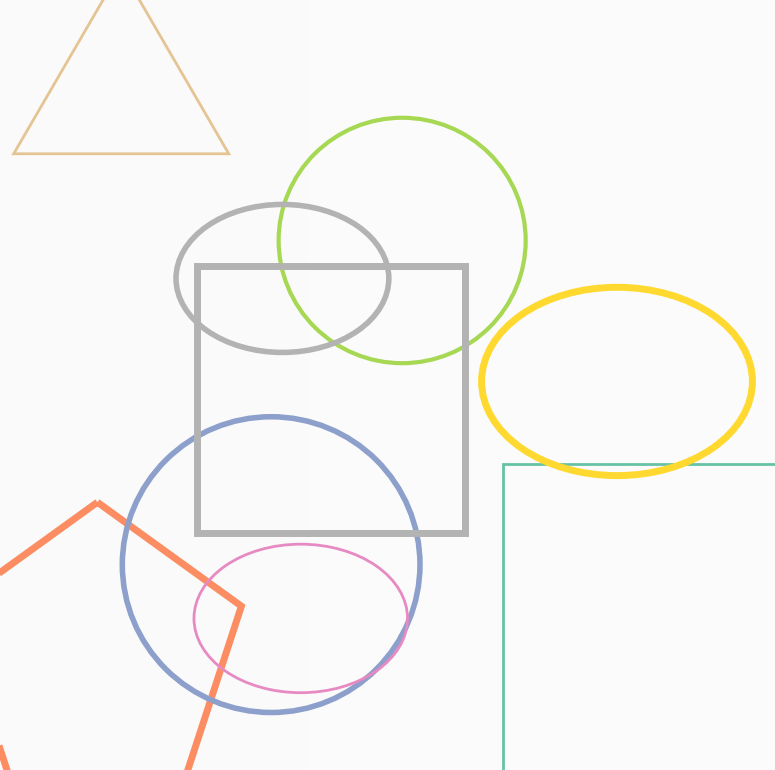[{"shape": "square", "thickness": 1, "radius": 1.0, "center": [0.848, 0.198]}, {"shape": "pentagon", "thickness": 2.5, "radius": 0.98, "center": [0.126, 0.152]}, {"shape": "circle", "thickness": 2, "radius": 0.96, "center": [0.35, 0.267]}, {"shape": "oval", "thickness": 1, "radius": 0.69, "center": [0.388, 0.197]}, {"shape": "circle", "thickness": 1.5, "radius": 0.8, "center": [0.519, 0.688]}, {"shape": "oval", "thickness": 2.5, "radius": 0.87, "center": [0.796, 0.505]}, {"shape": "triangle", "thickness": 1, "radius": 0.8, "center": [0.156, 0.88]}, {"shape": "square", "thickness": 2.5, "radius": 0.87, "center": [0.427, 0.481]}, {"shape": "oval", "thickness": 2, "radius": 0.69, "center": [0.364, 0.638]}]